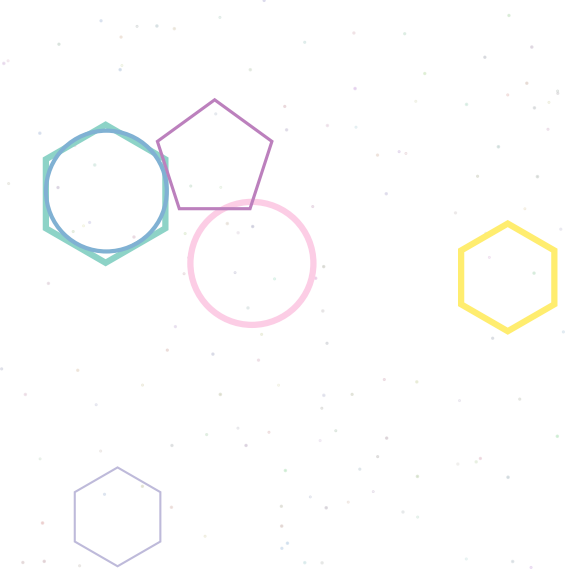[{"shape": "hexagon", "thickness": 3, "radius": 0.6, "center": [0.183, 0.664]}, {"shape": "hexagon", "thickness": 1, "radius": 0.43, "center": [0.204, 0.104]}, {"shape": "circle", "thickness": 2, "radius": 0.52, "center": [0.184, 0.668]}, {"shape": "circle", "thickness": 3, "radius": 0.53, "center": [0.436, 0.543]}, {"shape": "pentagon", "thickness": 1.5, "radius": 0.52, "center": [0.372, 0.722]}, {"shape": "hexagon", "thickness": 3, "radius": 0.47, "center": [0.879, 0.519]}]